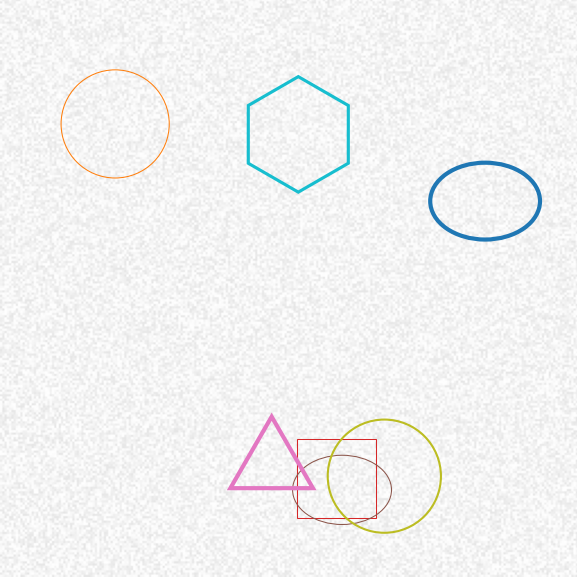[{"shape": "oval", "thickness": 2, "radius": 0.48, "center": [0.84, 0.651]}, {"shape": "circle", "thickness": 0.5, "radius": 0.47, "center": [0.199, 0.785]}, {"shape": "square", "thickness": 0.5, "radius": 0.34, "center": [0.583, 0.171]}, {"shape": "oval", "thickness": 0.5, "radius": 0.43, "center": [0.592, 0.151]}, {"shape": "triangle", "thickness": 2, "radius": 0.41, "center": [0.47, 0.195]}, {"shape": "circle", "thickness": 1, "radius": 0.49, "center": [0.666, 0.175]}, {"shape": "hexagon", "thickness": 1.5, "radius": 0.5, "center": [0.517, 0.766]}]